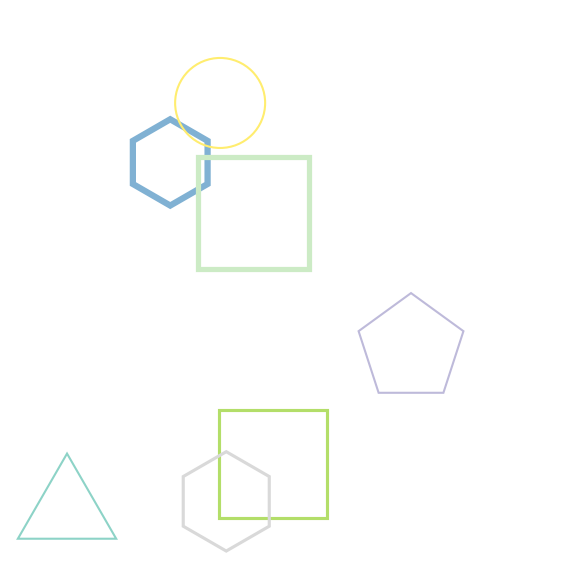[{"shape": "triangle", "thickness": 1, "radius": 0.49, "center": [0.116, 0.115]}, {"shape": "pentagon", "thickness": 1, "radius": 0.48, "center": [0.712, 0.396]}, {"shape": "hexagon", "thickness": 3, "radius": 0.37, "center": [0.295, 0.718]}, {"shape": "square", "thickness": 1.5, "radius": 0.47, "center": [0.472, 0.195]}, {"shape": "hexagon", "thickness": 1.5, "radius": 0.43, "center": [0.392, 0.131]}, {"shape": "square", "thickness": 2.5, "radius": 0.48, "center": [0.439, 0.63]}, {"shape": "circle", "thickness": 1, "radius": 0.39, "center": [0.381, 0.821]}]